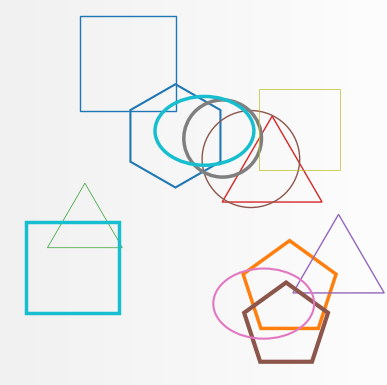[{"shape": "hexagon", "thickness": 1.5, "radius": 0.67, "center": [0.453, 0.647]}, {"shape": "square", "thickness": 1, "radius": 0.62, "center": [0.331, 0.835]}, {"shape": "pentagon", "thickness": 2.5, "radius": 0.63, "center": [0.747, 0.249]}, {"shape": "triangle", "thickness": 0.5, "radius": 0.56, "center": [0.219, 0.412]}, {"shape": "triangle", "thickness": 1, "radius": 0.74, "center": [0.702, 0.55]}, {"shape": "triangle", "thickness": 1, "radius": 0.68, "center": [0.874, 0.307]}, {"shape": "circle", "thickness": 1, "radius": 0.63, "center": [0.647, 0.587]}, {"shape": "pentagon", "thickness": 3, "radius": 0.57, "center": [0.738, 0.152]}, {"shape": "oval", "thickness": 1.5, "radius": 0.65, "center": [0.681, 0.211]}, {"shape": "circle", "thickness": 2.5, "radius": 0.5, "center": [0.575, 0.64]}, {"shape": "square", "thickness": 0.5, "radius": 0.53, "center": [0.773, 0.664]}, {"shape": "oval", "thickness": 2.5, "radius": 0.64, "center": [0.528, 0.66]}, {"shape": "square", "thickness": 2.5, "radius": 0.6, "center": [0.187, 0.305]}]